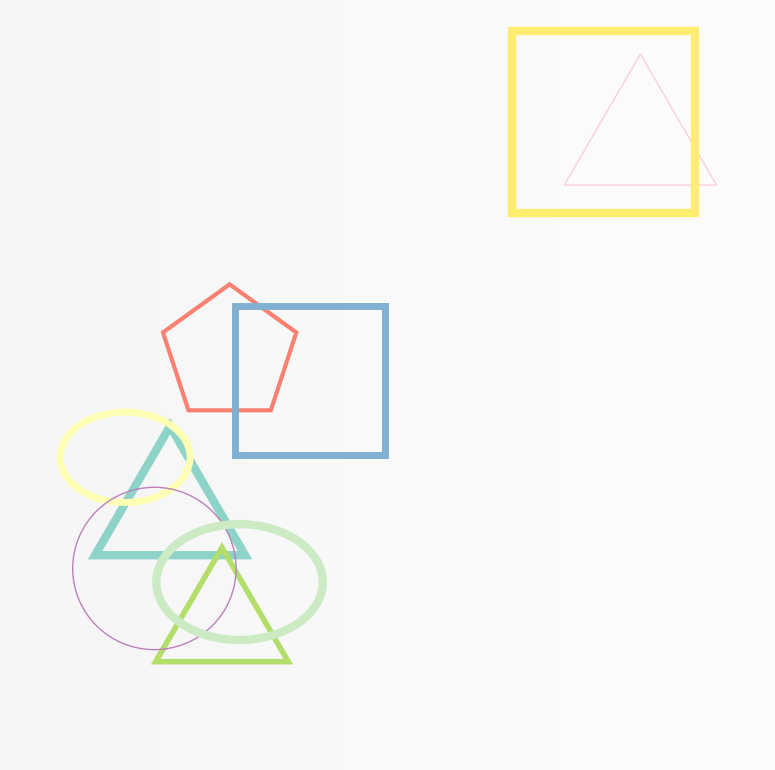[{"shape": "triangle", "thickness": 3, "radius": 0.56, "center": [0.219, 0.335]}, {"shape": "oval", "thickness": 2.5, "radius": 0.42, "center": [0.161, 0.406]}, {"shape": "pentagon", "thickness": 1.5, "radius": 0.45, "center": [0.296, 0.54]}, {"shape": "square", "thickness": 2.5, "radius": 0.48, "center": [0.4, 0.506]}, {"shape": "triangle", "thickness": 2, "radius": 0.49, "center": [0.286, 0.19]}, {"shape": "triangle", "thickness": 0.5, "radius": 0.57, "center": [0.826, 0.816]}, {"shape": "circle", "thickness": 0.5, "radius": 0.53, "center": [0.199, 0.262]}, {"shape": "oval", "thickness": 3, "radius": 0.54, "center": [0.309, 0.244]}, {"shape": "square", "thickness": 3, "radius": 0.59, "center": [0.778, 0.841]}]